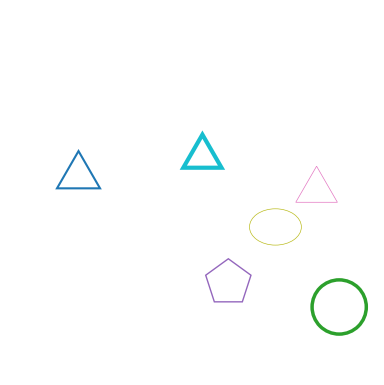[{"shape": "triangle", "thickness": 1.5, "radius": 0.32, "center": [0.204, 0.543]}, {"shape": "circle", "thickness": 2.5, "radius": 0.35, "center": [0.881, 0.203]}, {"shape": "pentagon", "thickness": 1, "radius": 0.31, "center": [0.593, 0.266]}, {"shape": "triangle", "thickness": 0.5, "radius": 0.31, "center": [0.822, 0.506]}, {"shape": "oval", "thickness": 0.5, "radius": 0.34, "center": [0.715, 0.411]}, {"shape": "triangle", "thickness": 3, "radius": 0.29, "center": [0.526, 0.593]}]